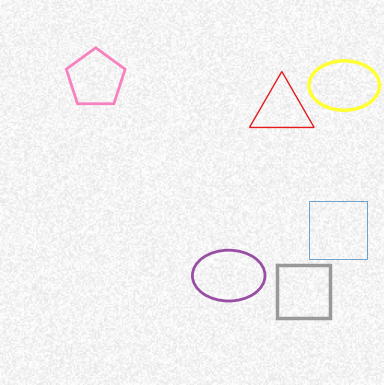[{"shape": "triangle", "thickness": 1, "radius": 0.48, "center": [0.732, 0.717]}, {"shape": "square", "thickness": 0.5, "radius": 0.38, "center": [0.878, 0.402]}, {"shape": "oval", "thickness": 2, "radius": 0.47, "center": [0.594, 0.284]}, {"shape": "oval", "thickness": 2.5, "radius": 0.46, "center": [0.894, 0.778]}, {"shape": "pentagon", "thickness": 2, "radius": 0.4, "center": [0.249, 0.796]}, {"shape": "square", "thickness": 2.5, "radius": 0.34, "center": [0.788, 0.243]}]